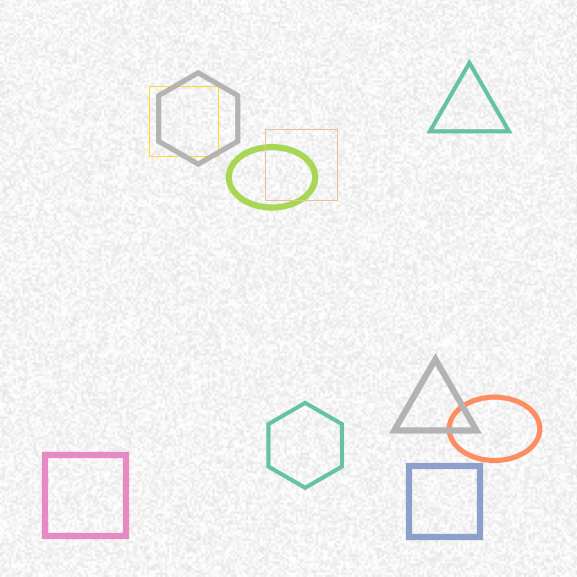[{"shape": "triangle", "thickness": 2, "radius": 0.4, "center": [0.813, 0.811]}, {"shape": "hexagon", "thickness": 2, "radius": 0.37, "center": [0.528, 0.228]}, {"shape": "oval", "thickness": 2.5, "radius": 0.39, "center": [0.856, 0.257]}, {"shape": "square", "thickness": 3, "radius": 0.31, "center": [0.769, 0.131]}, {"shape": "square", "thickness": 3, "radius": 0.35, "center": [0.148, 0.142]}, {"shape": "oval", "thickness": 3, "radius": 0.37, "center": [0.471, 0.692]}, {"shape": "square", "thickness": 0.5, "radius": 0.3, "center": [0.318, 0.789]}, {"shape": "square", "thickness": 0.5, "radius": 0.31, "center": [0.521, 0.715]}, {"shape": "triangle", "thickness": 3, "radius": 0.41, "center": [0.754, 0.295]}, {"shape": "hexagon", "thickness": 2.5, "radius": 0.4, "center": [0.343, 0.794]}]